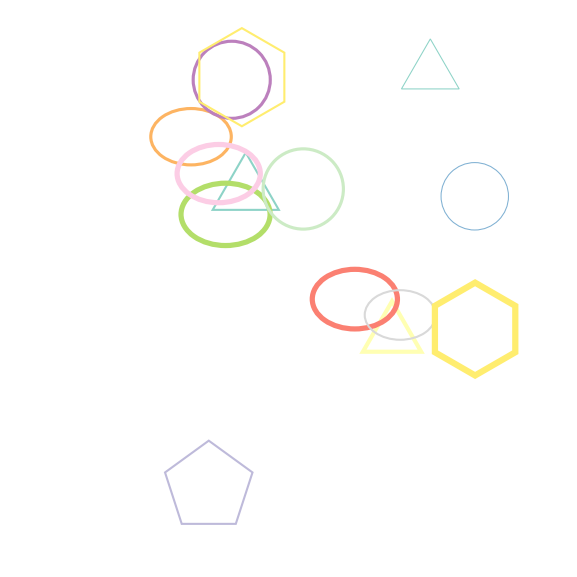[{"shape": "triangle", "thickness": 0.5, "radius": 0.29, "center": [0.745, 0.874]}, {"shape": "triangle", "thickness": 1, "radius": 0.33, "center": [0.426, 0.669]}, {"shape": "triangle", "thickness": 2, "radius": 0.29, "center": [0.679, 0.419]}, {"shape": "pentagon", "thickness": 1, "radius": 0.4, "center": [0.361, 0.156]}, {"shape": "oval", "thickness": 2.5, "radius": 0.37, "center": [0.614, 0.481]}, {"shape": "circle", "thickness": 0.5, "radius": 0.29, "center": [0.822, 0.659]}, {"shape": "oval", "thickness": 1.5, "radius": 0.35, "center": [0.331, 0.762]}, {"shape": "oval", "thickness": 2.5, "radius": 0.39, "center": [0.391, 0.628]}, {"shape": "oval", "thickness": 2.5, "radius": 0.36, "center": [0.379, 0.699]}, {"shape": "oval", "thickness": 1, "radius": 0.31, "center": [0.693, 0.454]}, {"shape": "circle", "thickness": 1.5, "radius": 0.33, "center": [0.401, 0.861]}, {"shape": "circle", "thickness": 1.5, "radius": 0.35, "center": [0.525, 0.672]}, {"shape": "hexagon", "thickness": 3, "radius": 0.4, "center": [0.823, 0.429]}, {"shape": "hexagon", "thickness": 1, "radius": 0.42, "center": [0.419, 0.865]}]